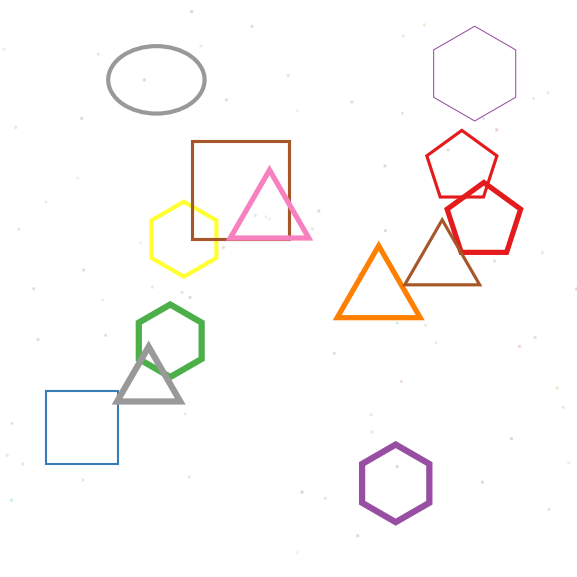[{"shape": "pentagon", "thickness": 1.5, "radius": 0.32, "center": [0.8, 0.71]}, {"shape": "pentagon", "thickness": 2.5, "radius": 0.33, "center": [0.838, 0.616]}, {"shape": "square", "thickness": 1, "radius": 0.31, "center": [0.142, 0.258]}, {"shape": "hexagon", "thickness": 3, "radius": 0.31, "center": [0.295, 0.409]}, {"shape": "hexagon", "thickness": 3, "radius": 0.34, "center": [0.685, 0.162]}, {"shape": "hexagon", "thickness": 0.5, "radius": 0.41, "center": [0.822, 0.872]}, {"shape": "triangle", "thickness": 2.5, "radius": 0.42, "center": [0.656, 0.491]}, {"shape": "hexagon", "thickness": 2, "radius": 0.32, "center": [0.318, 0.585]}, {"shape": "square", "thickness": 1.5, "radius": 0.42, "center": [0.417, 0.67]}, {"shape": "triangle", "thickness": 1.5, "radius": 0.37, "center": [0.766, 0.543]}, {"shape": "triangle", "thickness": 2.5, "radius": 0.39, "center": [0.467, 0.626]}, {"shape": "triangle", "thickness": 3, "radius": 0.32, "center": [0.257, 0.336]}, {"shape": "oval", "thickness": 2, "radius": 0.42, "center": [0.271, 0.861]}]